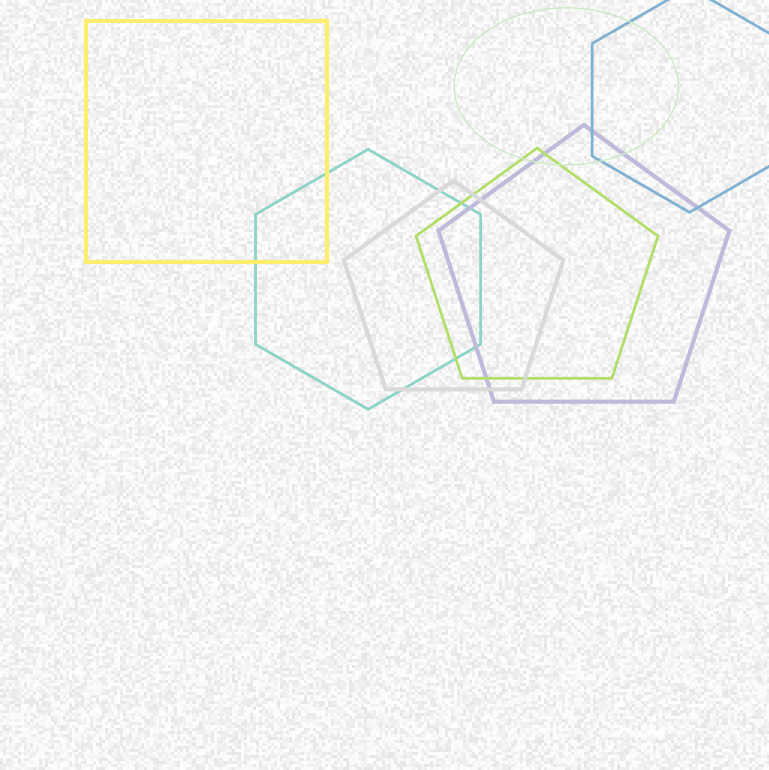[{"shape": "hexagon", "thickness": 1, "radius": 0.84, "center": [0.478, 0.637]}, {"shape": "pentagon", "thickness": 1.5, "radius": 0.99, "center": [0.758, 0.639]}, {"shape": "hexagon", "thickness": 1, "radius": 0.73, "center": [0.896, 0.87]}, {"shape": "pentagon", "thickness": 1, "radius": 0.83, "center": [0.697, 0.642]}, {"shape": "pentagon", "thickness": 1.5, "radius": 0.75, "center": [0.589, 0.616]}, {"shape": "oval", "thickness": 0.5, "radius": 0.73, "center": [0.735, 0.888]}, {"shape": "square", "thickness": 1.5, "radius": 0.78, "center": [0.268, 0.816]}]